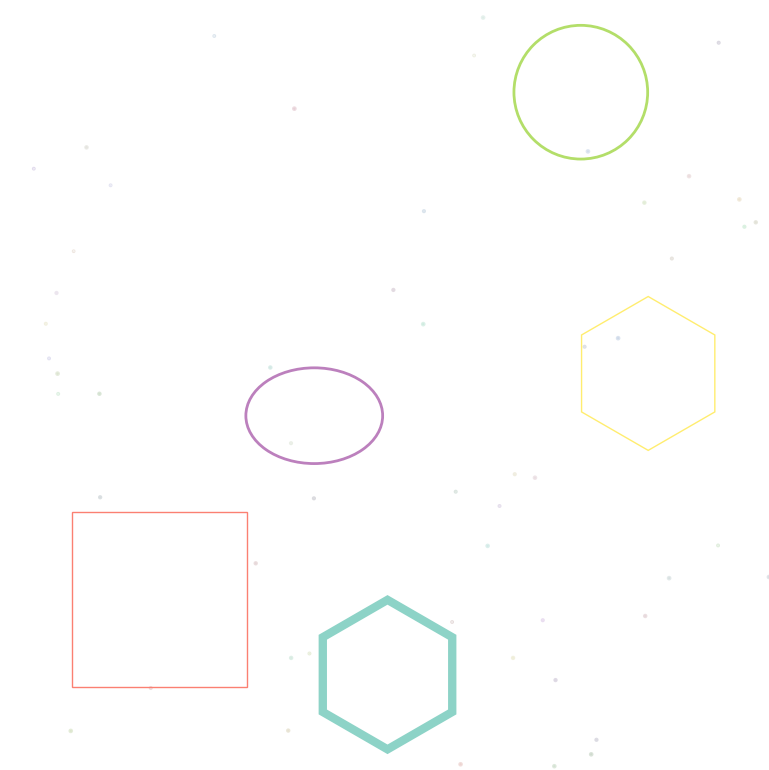[{"shape": "hexagon", "thickness": 3, "radius": 0.49, "center": [0.503, 0.124]}, {"shape": "square", "thickness": 0.5, "radius": 0.57, "center": [0.207, 0.221]}, {"shape": "circle", "thickness": 1, "radius": 0.43, "center": [0.754, 0.88]}, {"shape": "oval", "thickness": 1, "radius": 0.44, "center": [0.408, 0.46]}, {"shape": "hexagon", "thickness": 0.5, "radius": 0.5, "center": [0.842, 0.515]}]